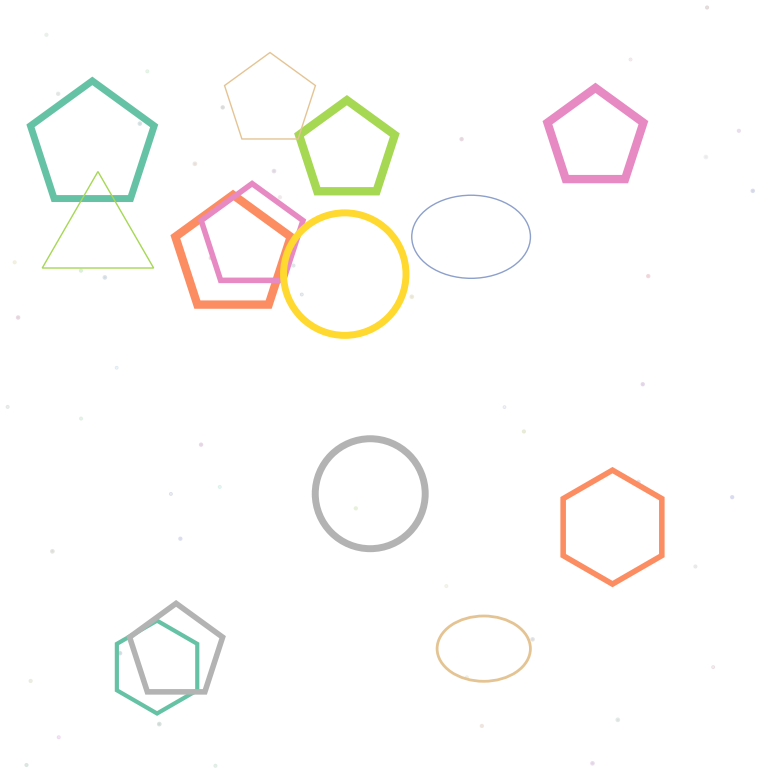[{"shape": "hexagon", "thickness": 1.5, "radius": 0.3, "center": [0.204, 0.134]}, {"shape": "pentagon", "thickness": 2.5, "radius": 0.42, "center": [0.12, 0.81]}, {"shape": "hexagon", "thickness": 2, "radius": 0.37, "center": [0.795, 0.315]}, {"shape": "pentagon", "thickness": 3, "radius": 0.39, "center": [0.303, 0.668]}, {"shape": "oval", "thickness": 0.5, "radius": 0.39, "center": [0.612, 0.692]}, {"shape": "pentagon", "thickness": 2, "radius": 0.35, "center": [0.327, 0.692]}, {"shape": "pentagon", "thickness": 3, "radius": 0.33, "center": [0.773, 0.82]}, {"shape": "triangle", "thickness": 0.5, "radius": 0.42, "center": [0.127, 0.694]}, {"shape": "pentagon", "thickness": 3, "radius": 0.33, "center": [0.451, 0.805]}, {"shape": "circle", "thickness": 2.5, "radius": 0.4, "center": [0.448, 0.644]}, {"shape": "pentagon", "thickness": 0.5, "radius": 0.31, "center": [0.351, 0.87]}, {"shape": "oval", "thickness": 1, "radius": 0.3, "center": [0.628, 0.158]}, {"shape": "circle", "thickness": 2.5, "radius": 0.36, "center": [0.481, 0.359]}, {"shape": "pentagon", "thickness": 2, "radius": 0.32, "center": [0.229, 0.153]}]